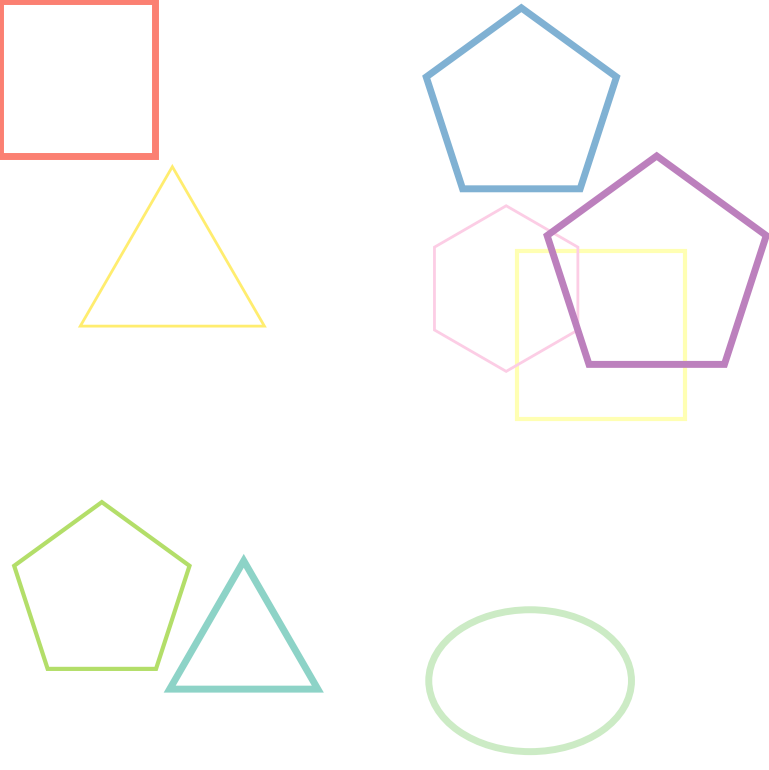[{"shape": "triangle", "thickness": 2.5, "radius": 0.56, "center": [0.317, 0.161]}, {"shape": "square", "thickness": 1.5, "radius": 0.55, "center": [0.781, 0.565]}, {"shape": "square", "thickness": 2.5, "radius": 0.5, "center": [0.101, 0.898]}, {"shape": "pentagon", "thickness": 2.5, "radius": 0.65, "center": [0.677, 0.86]}, {"shape": "pentagon", "thickness": 1.5, "radius": 0.6, "center": [0.132, 0.228]}, {"shape": "hexagon", "thickness": 1, "radius": 0.54, "center": [0.657, 0.625]}, {"shape": "pentagon", "thickness": 2.5, "radius": 0.75, "center": [0.853, 0.648]}, {"shape": "oval", "thickness": 2.5, "radius": 0.66, "center": [0.688, 0.116]}, {"shape": "triangle", "thickness": 1, "radius": 0.69, "center": [0.224, 0.645]}]